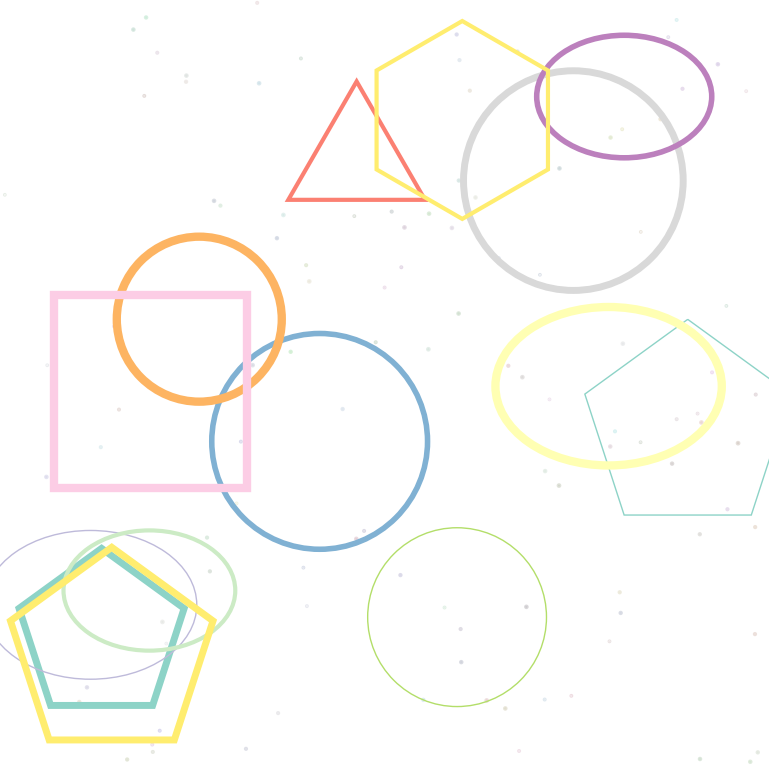[{"shape": "pentagon", "thickness": 0.5, "radius": 0.7, "center": [0.893, 0.445]}, {"shape": "pentagon", "thickness": 2.5, "radius": 0.56, "center": [0.132, 0.175]}, {"shape": "oval", "thickness": 3, "radius": 0.73, "center": [0.79, 0.498]}, {"shape": "oval", "thickness": 0.5, "radius": 0.69, "center": [0.118, 0.214]}, {"shape": "triangle", "thickness": 1.5, "radius": 0.51, "center": [0.463, 0.792]}, {"shape": "circle", "thickness": 2, "radius": 0.7, "center": [0.415, 0.427]}, {"shape": "circle", "thickness": 3, "radius": 0.54, "center": [0.259, 0.585]}, {"shape": "circle", "thickness": 0.5, "radius": 0.58, "center": [0.594, 0.199]}, {"shape": "square", "thickness": 3, "radius": 0.63, "center": [0.196, 0.491]}, {"shape": "circle", "thickness": 2.5, "radius": 0.71, "center": [0.745, 0.765]}, {"shape": "oval", "thickness": 2, "radius": 0.57, "center": [0.811, 0.875]}, {"shape": "oval", "thickness": 1.5, "radius": 0.56, "center": [0.194, 0.233]}, {"shape": "pentagon", "thickness": 2.5, "radius": 0.69, "center": [0.145, 0.151]}, {"shape": "hexagon", "thickness": 1.5, "radius": 0.64, "center": [0.6, 0.844]}]